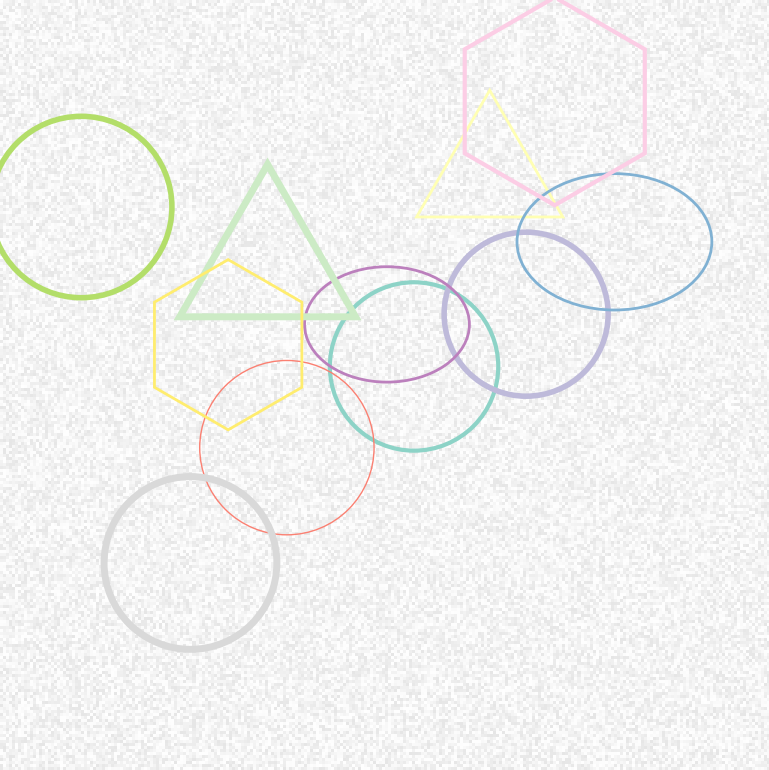[{"shape": "circle", "thickness": 1.5, "radius": 0.55, "center": [0.538, 0.524]}, {"shape": "triangle", "thickness": 1, "radius": 0.55, "center": [0.636, 0.773]}, {"shape": "circle", "thickness": 2, "radius": 0.53, "center": [0.683, 0.592]}, {"shape": "circle", "thickness": 0.5, "radius": 0.57, "center": [0.373, 0.419]}, {"shape": "oval", "thickness": 1, "radius": 0.63, "center": [0.798, 0.686]}, {"shape": "circle", "thickness": 2, "radius": 0.59, "center": [0.105, 0.731]}, {"shape": "hexagon", "thickness": 1.5, "radius": 0.68, "center": [0.72, 0.868]}, {"shape": "circle", "thickness": 2.5, "radius": 0.56, "center": [0.247, 0.269]}, {"shape": "oval", "thickness": 1, "radius": 0.54, "center": [0.503, 0.579]}, {"shape": "triangle", "thickness": 2.5, "radius": 0.66, "center": [0.348, 0.655]}, {"shape": "hexagon", "thickness": 1, "radius": 0.55, "center": [0.296, 0.552]}]